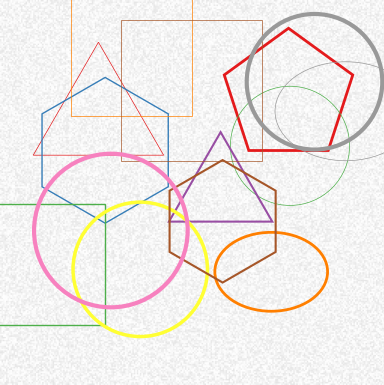[{"shape": "triangle", "thickness": 0.5, "radius": 0.98, "center": [0.256, 0.695]}, {"shape": "pentagon", "thickness": 2, "radius": 0.88, "center": [0.749, 0.751]}, {"shape": "hexagon", "thickness": 1, "radius": 0.95, "center": [0.273, 0.61]}, {"shape": "circle", "thickness": 0.5, "radius": 0.77, "center": [0.753, 0.621]}, {"shape": "square", "thickness": 1, "radius": 0.79, "center": [0.117, 0.313]}, {"shape": "triangle", "thickness": 1.5, "radius": 0.77, "center": [0.573, 0.502]}, {"shape": "square", "thickness": 0.5, "radius": 0.78, "center": [0.342, 0.856]}, {"shape": "oval", "thickness": 2, "radius": 0.73, "center": [0.704, 0.294]}, {"shape": "circle", "thickness": 2.5, "radius": 0.87, "center": [0.364, 0.3]}, {"shape": "square", "thickness": 0.5, "radius": 0.92, "center": [0.498, 0.765]}, {"shape": "hexagon", "thickness": 1.5, "radius": 0.8, "center": [0.578, 0.425]}, {"shape": "circle", "thickness": 3, "radius": 1.0, "center": [0.288, 0.401]}, {"shape": "oval", "thickness": 0.5, "radius": 0.92, "center": [0.898, 0.711]}, {"shape": "circle", "thickness": 3, "radius": 0.88, "center": [0.817, 0.788]}]